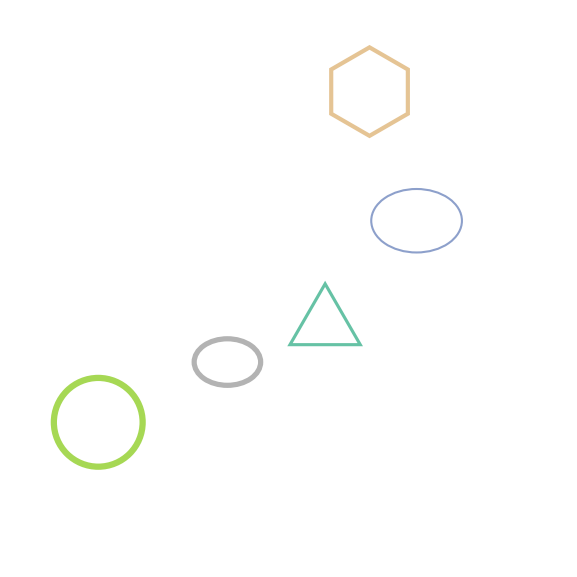[{"shape": "triangle", "thickness": 1.5, "radius": 0.35, "center": [0.563, 0.437]}, {"shape": "oval", "thickness": 1, "radius": 0.39, "center": [0.721, 0.617]}, {"shape": "circle", "thickness": 3, "radius": 0.38, "center": [0.17, 0.268]}, {"shape": "hexagon", "thickness": 2, "radius": 0.38, "center": [0.64, 0.841]}, {"shape": "oval", "thickness": 2.5, "radius": 0.29, "center": [0.394, 0.372]}]